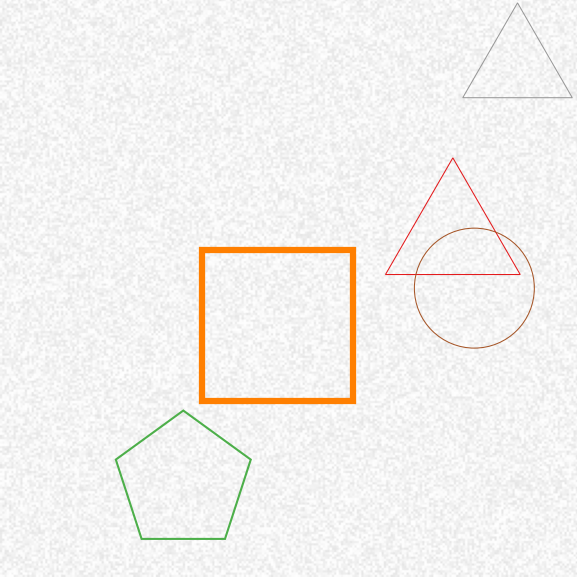[{"shape": "triangle", "thickness": 0.5, "radius": 0.67, "center": [0.784, 0.591]}, {"shape": "pentagon", "thickness": 1, "radius": 0.61, "center": [0.317, 0.165]}, {"shape": "square", "thickness": 3, "radius": 0.66, "center": [0.481, 0.435]}, {"shape": "circle", "thickness": 0.5, "radius": 0.52, "center": [0.821, 0.5]}, {"shape": "triangle", "thickness": 0.5, "radius": 0.55, "center": [0.896, 0.885]}]